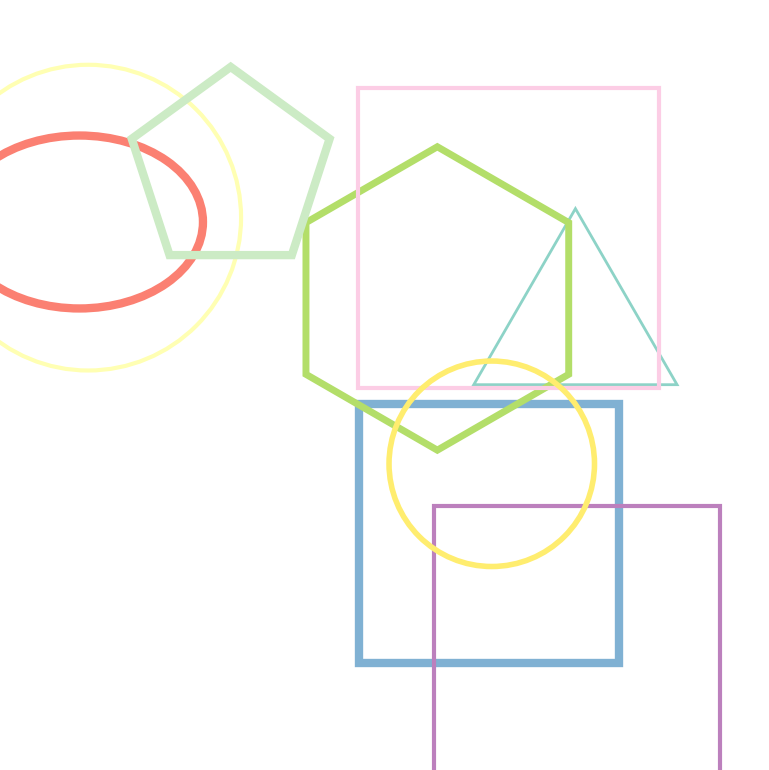[{"shape": "triangle", "thickness": 1, "radius": 0.76, "center": [0.747, 0.577]}, {"shape": "circle", "thickness": 1.5, "radius": 0.99, "center": [0.115, 0.717]}, {"shape": "oval", "thickness": 3, "radius": 0.8, "center": [0.103, 0.712]}, {"shape": "square", "thickness": 3, "radius": 0.84, "center": [0.635, 0.307]}, {"shape": "hexagon", "thickness": 2.5, "radius": 0.99, "center": [0.568, 0.612]}, {"shape": "square", "thickness": 1.5, "radius": 0.98, "center": [0.66, 0.691]}, {"shape": "square", "thickness": 1.5, "radius": 0.93, "center": [0.75, 0.157]}, {"shape": "pentagon", "thickness": 3, "radius": 0.68, "center": [0.3, 0.778]}, {"shape": "circle", "thickness": 2, "radius": 0.67, "center": [0.639, 0.398]}]